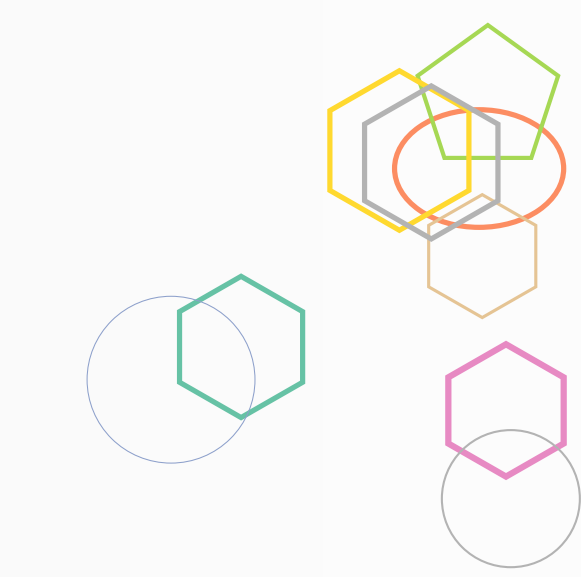[{"shape": "hexagon", "thickness": 2.5, "radius": 0.61, "center": [0.415, 0.398]}, {"shape": "oval", "thickness": 2.5, "radius": 0.73, "center": [0.824, 0.707]}, {"shape": "circle", "thickness": 0.5, "radius": 0.72, "center": [0.294, 0.342]}, {"shape": "hexagon", "thickness": 3, "radius": 0.57, "center": [0.871, 0.288]}, {"shape": "pentagon", "thickness": 2, "radius": 0.64, "center": [0.839, 0.829]}, {"shape": "hexagon", "thickness": 2.5, "radius": 0.69, "center": [0.687, 0.739]}, {"shape": "hexagon", "thickness": 1.5, "radius": 0.53, "center": [0.83, 0.556]}, {"shape": "hexagon", "thickness": 2.5, "radius": 0.66, "center": [0.742, 0.718]}, {"shape": "circle", "thickness": 1, "radius": 0.59, "center": [0.879, 0.136]}]